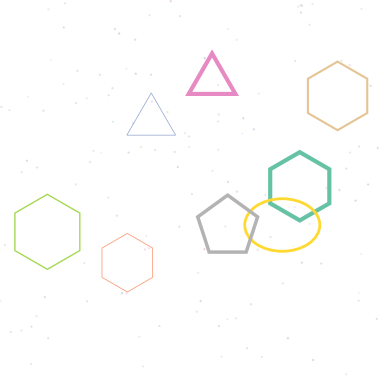[{"shape": "hexagon", "thickness": 3, "radius": 0.44, "center": [0.779, 0.516]}, {"shape": "hexagon", "thickness": 0.5, "radius": 0.38, "center": [0.331, 0.318]}, {"shape": "triangle", "thickness": 0.5, "radius": 0.37, "center": [0.393, 0.686]}, {"shape": "triangle", "thickness": 3, "radius": 0.35, "center": [0.551, 0.791]}, {"shape": "hexagon", "thickness": 1, "radius": 0.49, "center": [0.123, 0.398]}, {"shape": "oval", "thickness": 2, "radius": 0.49, "center": [0.733, 0.416]}, {"shape": "hexagon", "thickness": 1.5, "radius": 0.45, "center": [0.877, 0.751]}, {"shape": "pentagon", "thickness": 2.5, "radius": 0.41, "center": [0.591, 0.411]}]